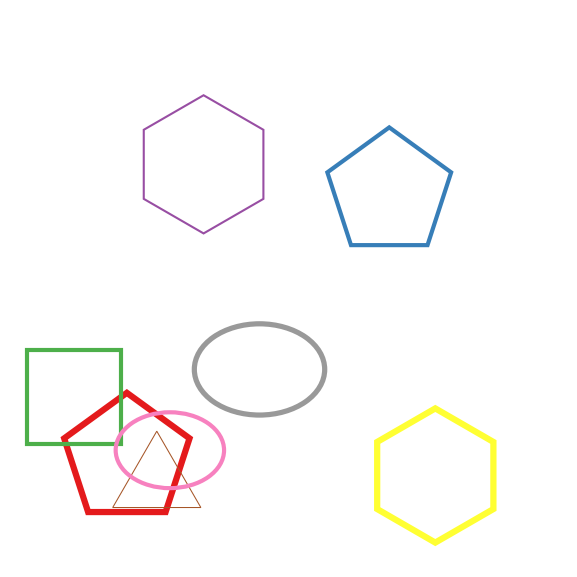[{"shape": "pentagon", "thickness": 3, "radius": 0.57, "center": [0.22, 0.205]}, {"shape": "pentagon", "thickness": 2, "radius": 0.56, "center": [0.674, 0.666]}, {"shape": "square", "thickness": 2, "radius": 0.41, "center": [0.129, 0.312]}, {"shape": "hexagon", "thickness": 1, "radius": 0.6, "center": [0.353, 0.715]}, {"shape": "hexagon", "thickness": 3, "radius": 0.58, "center": [0.754, 0.176]}, {"shape": "triangle", "thickness": 0.5, "radius": 0.44, "center": [0.271, 0.164]}, {"shape": "oval", "thickness": 2, "radius": 0.47, "center": [0.294, 0.22]}, {"shape": "oval", "thickness": 2.5, "radius": 0.56, "center": [0.449, 0.359]}]